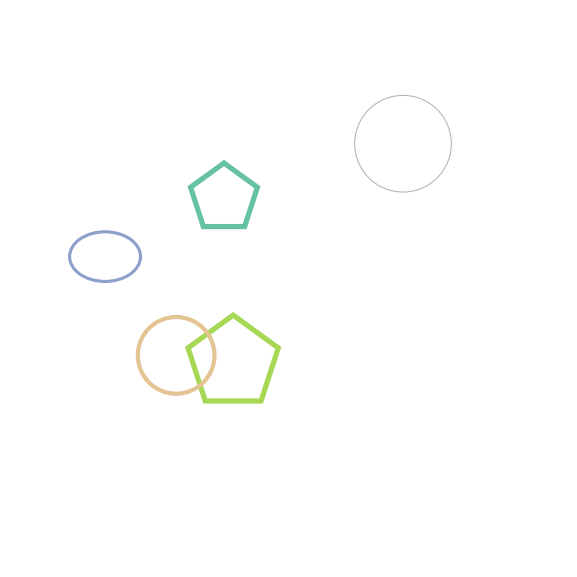[{"shape": "pentagon", "thickness": 2.5, "radius": 0.3, "center": [0.388, 0.656]}, {"shape": "oval", "thickness": 1.5, "radius": 0.31, "center": [0.182, 0.555]}, {"shape": "pentagon", "thickness": 2.5, "radius": 0.41, "center": [0.404, 0.371]}, {"shape": "circle", "thickness": 2, "radius": 0.33, "center": [0.305, 0.384]}, {"shape": "circle", "thickness": 0.5, "radius": 0.42, "center": [0.698, 0.75]}]